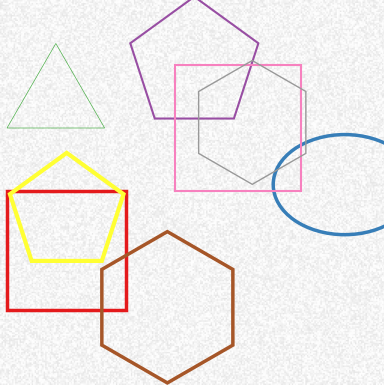[{"shape": "square", "thickness": 2.5, "radius": 0.77, "center": [0.172, 0.35]}, {"shape": "oval", "thickness": 2.5, "radius": 0.93, "center": [0.895, 0.52]}, {"shape": "triangle", "thickness": 0.5, "radius": 0.73, "center": [0.145, 0.741]}, {"shape": "pentagon", "thickness": 1.5, "radius": 0.87, "center": [0.505, 0.834]}, {"shape": "pentagon", "thickness": 3, "radius": 0.78, "center": [0.173, 0.448]}, {"shape": "hexagon", "thickness": 2.5, "radius": 0.98, "center": [0.435, 0.202]}, {"shape": "square", "thickness": 1.5, "radius": 0.82, "center": [0.619, 0.667]}, {"shape": "hexagon", "thickness": 1, "radius": 0.8, "center": [0.655, 0.682]}]